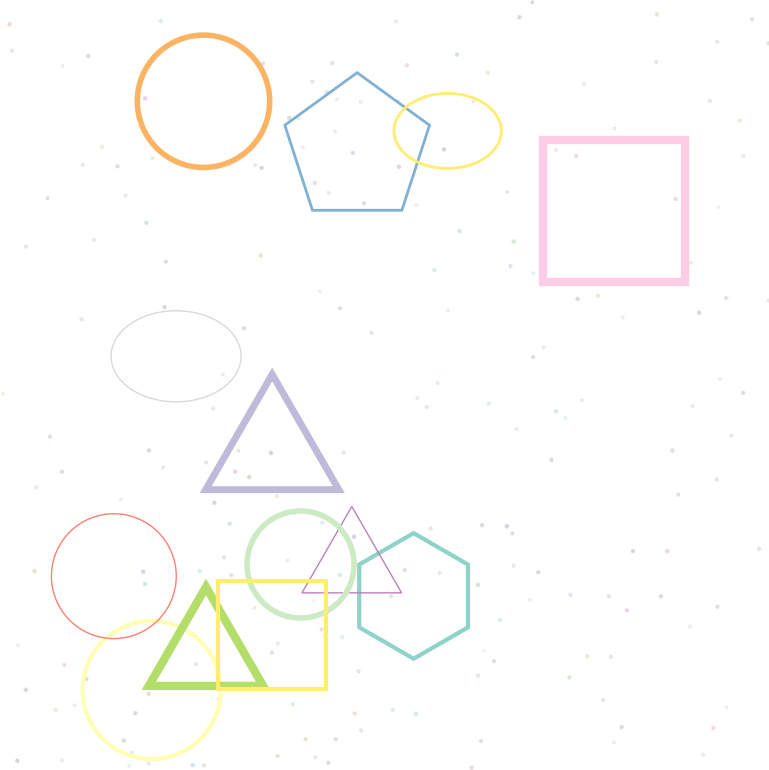[{"shape": "hexagon", "thickness": 1.5, "radius": 0.41, "center": [0.537, 0.226]}, {"shape": "circle", "thickness": 1.5, "radius": 0.45, "center": [0.197, 0.104]}, {"shape": "triangle", "thickness": 2.5, "radius": 0.5, "center": [0.354, 0.414]}, {"shape": "circle", "thickness": 0.5, "radius": 0.41, "center": [0.148, 0.252]}, {"shape": "pentagon", "thickness": 1, "radius": 0.49, "center": [0.464, 0.807]}, {"shape": "circle", "thickness": 2, "radius": 0.43, "center": [0.264, 0.868]}, {"shape": "triangle", "thickness": 3, "radius": 0.43, "center": [0.267, 0.152]}, {"shape": "square", "thickness": 3, "radius": 0.46, "center": [0.797, 0.726]}, {"shape": "oval", "thickness": 0.5, "radius": 0.42, "center": [0.229, 0.537]}, {"shape": "triangle", "thickness": 0.5, "radius": 0.37, "center": [0.457, 0.267]}, {"shape": "circle", "thickness": 2, "radius": 0.35, "center": [0.39, 0.267]}, {"shape": "oval", "thickness": 1, "radius": 0.35, "center": [0.581, 0.83]}, {"shape": "square", "thickness": 1.5, "radius": 0.35, "center": [0.353, 0.175]}]